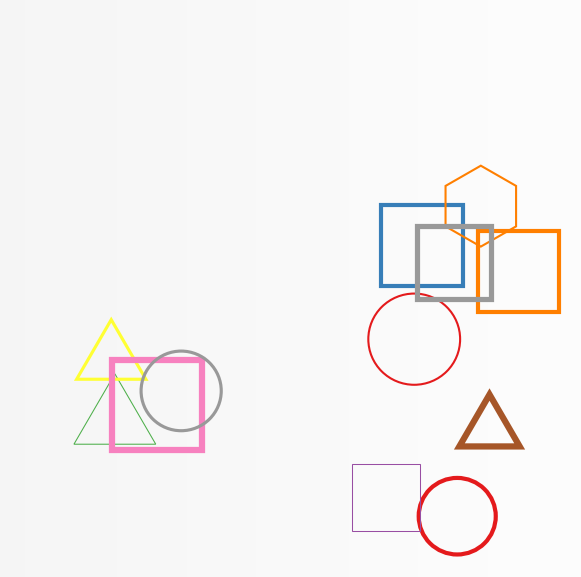[{"shape": "circle", "thickness": 1, "radius": 0.39, "center": [0.713, 0.412]}, {"shape": "circle", "thickness": 2, "radius": 0.33, "center": [0.787, 0.105]}, {"shape": "square", "thickness": 2, "radius": 0.35, "center": [0.726, 0.574]}, {"shape": "triangle", "thickness": 0.5, "radius": 0.41, "center": [0.198, 0.271]}, {"shape": "square", "thickness": 0.5, "radius": 0.29, "center": [0.664, 0.137]}, {"shape": "hexagon", "thickness": 1, "radius": 0.35, "center": [0.827, 0.642]}, {"shape": "square", "thickness": 2, "radius": 0.35, "center": [0.892, 0.53]}, {"shape": "triangle", "thickness": 1.5, "radius": 0.34, "center": [0.191, 0.377]}, {"shape": "triangle", "thickness": 3, "radius": 0.3, "center": [0.842, 0.256]}, {"shape": "square", "thickness": 3, "radius": 0.39, "center": [0.27, 0.298]}, {"shape": "square", "thickness": 2.5, "radius": 0.32, "center": [0.781, 0.544]}, {"shape": "circle", "thickness": 1.5, "radius": 0.34, "center": [0.312, 0.322]}]